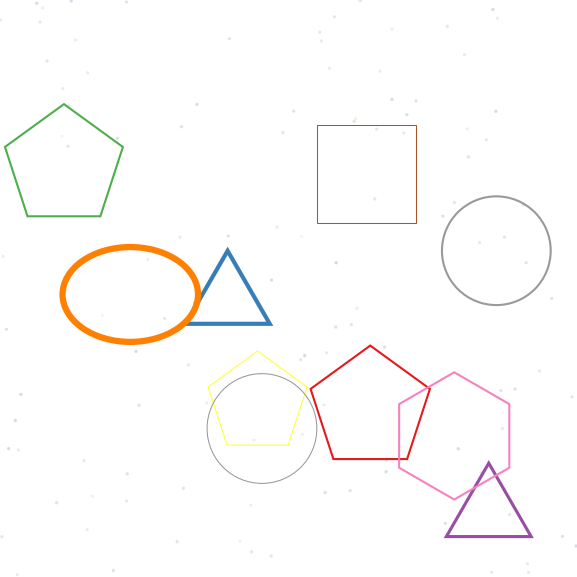[{"shape": "pentagon", "thickness": 1, "radius": 0.54, "center": [0.641, 0.292]}, {"shape": "triangle", "thickness": 2, "radius": 0.42, "center": [0.394, 0.481]}, {"shape": "pentagon", "thickness": 1, "radius": 0.54, "center": [0.111, 0.711]}, {"shape": "triangle", "thickness": 1.5, "radius": 0.42, "center": [0.846, 0.112]}, {"shape": "oval", "thickness": 3, "radius": 0.59, "center": [0.226, 0.489]}, {"shape": "pentagon", "thickness": 0.5, "radius": 0.45, "center": [0.446, 0.301]}, {"shape": "square", "thickness": 0.5, "radius": 0.43, "center": [0.634, 0.698]}, {"shape": "hexagon", "thickness": 1, "radius": 0.55, "center": [0.787, 0.244]}, {"shape": "circle", "thickness": 0.5, "radius": 0.48, "center": [0.454, 0.257]}, {"shape": "circle", "thickness": 1, "radius": 0.47, "center": [0.859, 0.565]}]